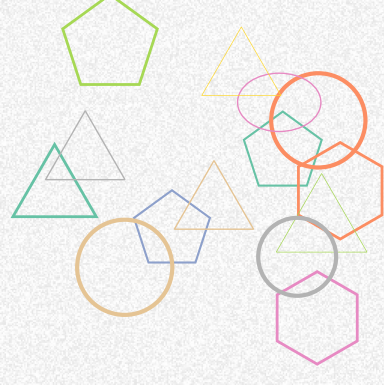[{"shape": "triangle", "thickness": 2, "radius": 0.62, "center": [0.142, 0.5]}, {"shape": "pentagon", "thickness": 1.5, "radius": 0.53, "center": [0.734, 0.604]}, {"shape": "hexagon", "thickness": 2, "radius": 0.63, "center": [0.884, 0.504]}, {"shape": "circle", "thickness": 3, "radius": 0.61, "center": [0.827, 0.687]}, {"shape": "pentagon", "thickness": 1.5, "radius": 0.52, "center": [0.447, 0.402]}, {"shape": "oval", "thickness": 1, "radius": 0.54, "center": [0.725, 0.734]}, {"shape": "hexagon", "thickness": 2, "radius": 0.6, "center": [0.824, 0.174]}, {"shape": "pentagon", "thickness": 2, "radius": 0.65, "center": [0.286, 0.885]}, {"shape": "triangle", "thickness": 0.5, "radius": 0.68, "center": [0.835, 0.413]}, {"shape": "triangle", "thickness": 0.5, "radius": 0.59, "center": [0.627, 0.811]}, {"shape": "triangle", "thickness": 1, "radius": 0.59, "center": [0.556, 0.464]}, {"shape": "circle", "thickness": 3, "radius": 0.62, "center": [0.324, 0.306]}, {"shape": "circle", "thickness": 3, "radius": 0.51, "center": [0.772, 0.333]}, {"shape": "triangle", "thickness": 1, "radius": 0.6, "center": [0.221, 0.593]}]